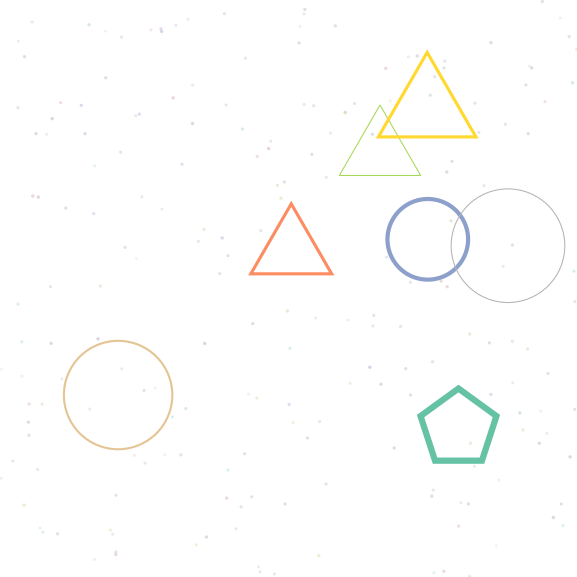[{"shape": "pentagon", "thickness": 3, "radius": 0.35, "center": [0.794, 0.257]}, {"shape": "triangle", "thickness": 1.5, "radius": 0.4, "center": [0.504, 0.565]}, {"shape": "circle", "thickness": 2, "radius": 0.35, "center": [0.741, 0.585]}, {"shape": "triangle", "thickness": 0.5, "radius": 0.41, "center": [0.658, 0.736]}, {"shape": "triangle", "thickness": 1.5, "radius": 0.49, "center": [0.74, 0.811]}, {"shape": "circle", "thickness": 1, "radius": 0.47, "center": [0.205, 0.315]}, {"shape": "circle", "thickness": 0.5, "radius": 0.49, "center": [0.88, 0.574]}]